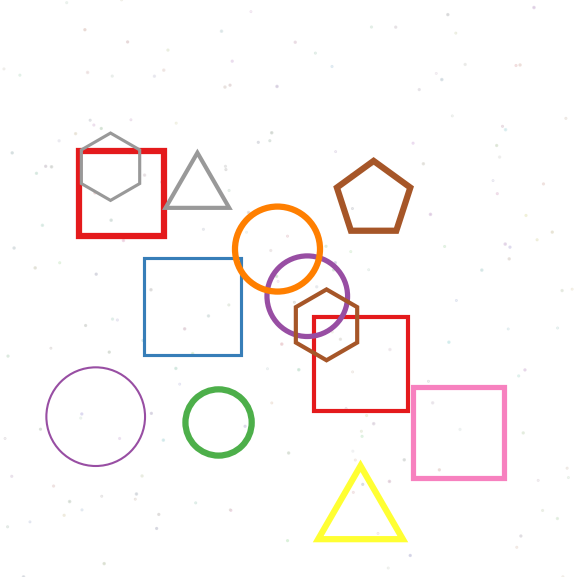[{"shape": "square", "thickness": 2, "radius": 0.41, "center": [0.624, 0.369]}, {"shape": "square", "thickness": 3, "radius": 0.37, "center": [0.211, 0.664]}, {"shape": "square", "thickness": 1.5, "radius": 0.42, "center": [0.333, 0.469]}, {"shape": "circle", "thickness": 3, "radius": 0.29, "center": [0.378, 0.268]}, {"shape": "circle", "thickness": 1, "radius": 0.43, "center": [0.166, 0.278]}, {"shape": "circle", "thickness": 2.5, "radius": 0.35, "center": [0.532, 0.486]}, {"shape": "circle", "thickness": 3, "radius": 0.37, "center": [0.481, 0.568]}, {"shape": "triangle", "thickness": 3, "radius": 0.42, "center": [0.624, 0.108]}, {"shape": "hexagon", "thickness": 2, "radius": 0.31, "center": [0.565, 0.437]}, {"shape": "pentagon", "thickness": 3, "radius": 0.33, "center": [0.647, 0.654]}, {"shape": "square", "thickness": 2.5, "radius": 0.39, "center": [0.793, 0.25]}, {"shape": "hexagon", "thickness": 1.5, "radius": 0.29, "center": [0.191, 0.71]}, {"shape": "triangle", "thickness": 2, "radius": 0.32, "center": [0.342, 0.671]}]